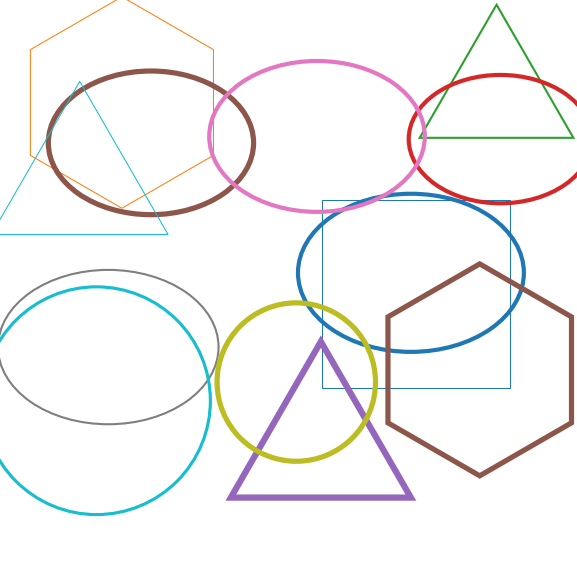[{"shape": "square", "thickness": 0.5, "radius": 0.81, "center": [0.72, 0.49]}, {"shape": "oval", "thickness": 2, "radius": 0.98, "center": [0.712, 0.527]}, {"shape": "hexagon", "thickness": 0.5, "radius": 0.92, "center": [0.211, 0.822]}, {"shape": "triangle", "thickness": 1, "radius": 0.77, "center": [0.86, 0.837]}, {"shape": "oval", "thickness": 2, "radius": 0.79, "center": [0.867, 0.758]}, {"shape": "triangle", "thickness": 3, "radius": 0.9, "center": [0.556, 0.228]}, {"shape": "hexagon", "thickness": 2.5, "radius": 0.92, "center": [0.831, 0.359]}, {"shape": "oval", "thickness": 2.5, "radius": 0.89, "center": [0.261, 0.752]}, {"shape": "oval", "thickness": 2, "radius": 0.93, "center": [0.549, 0.763]}, {"shape": "oval", "thickness": 1, "radius": 0.95, "center": [0.188, 0.398]}, {"shape": "circle", "thickness": 2.5, "radius": 0.69, "center": [0.513, 0.338]}, {"shape": "circle", "thickness": 1.5, "radius": 0.99, "center": [0.167, 0.305]}, {"shape": "triangle", "thickness": 0.5, "radius": 0.88, "center": [0.138, 0.681]}]